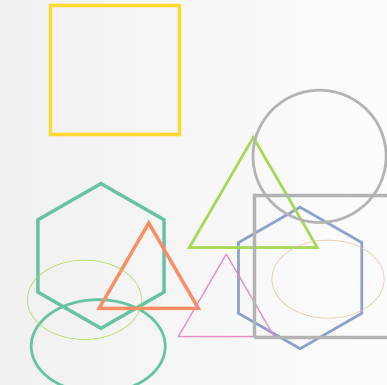[{"shape": "oval", "thickness": 2, "radius": 0.86, "center": [0.253, 0.101]}, {"shape": "hexagon", "thickness": 2.5, "radius": 0.94, "center": [0.261, 0.335]}, {"shape": "triangle", "thickness": 2.5, "radius": 0.74, "center": [0.384, 0.273]}, {"shape": "hexagon", "thickness": 2, "radius": 0.92, "center": [0.775, 0.278]}, {"shape": "triangle", "thickness": 1, "radius": 0.71, "center": [0.584, 0.197]}, {"shape": "triangle", "thickness": 2, "radius": 0.95, "center": [0.654, 0.452]}, {"shape": "oval", "thickness": 0.5, "radius": 0.74, "center": [0.218, 0.221]}, {"shape": "square", "thickness": 2.5, "radius": 0.83, "center": [0.296, 0.82]}, {"shape": "oval", "thickness": 0.5, "radius": 0.72, "center": [0.847, 0.275]}, {"shape": "square", "thickness": 2.5, "radius": 0.92, "center": [0.841, 0.31]}, {"shape": "circle", "thickness": 2, "radius": 0.86, "center": [0.825, 0.594]}]